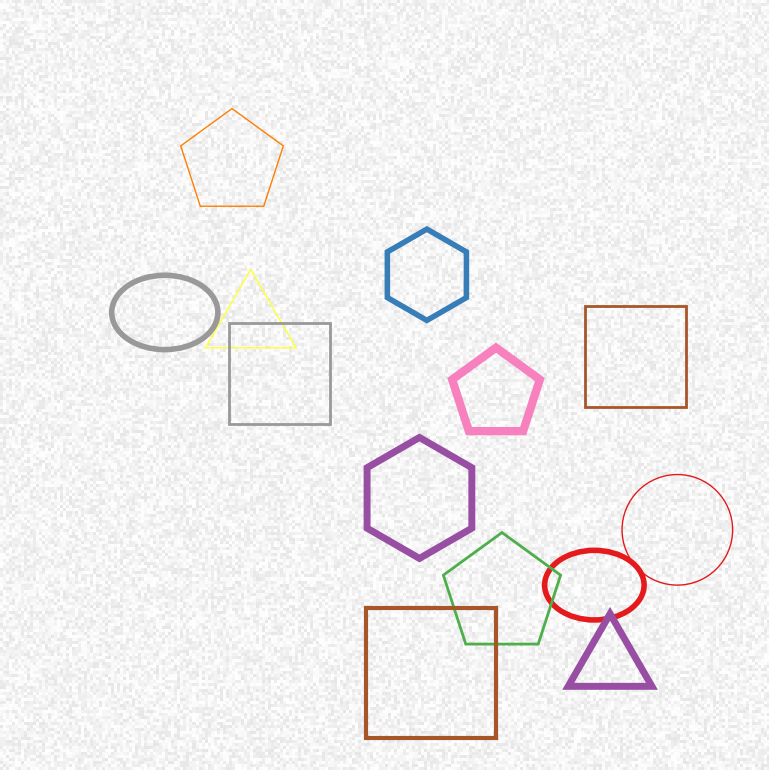[{"shape": "oval", "thickness": 2, "radius": 0.32, "center": [0.772, 0.24]}, {"shape": "circle", "thickness": 0.5, "radius": 0.36, "center": [0.88, 0.312]}, {"shape": "hexagon", "thickness": 2, "radius": 0.3, "center": [0.554, 0.643]}, {"shape": "pentagon", "thickness": 1, "radius": 0.4, "center": [0.652, 0.228]}, {"shape": "triangle", "thickness": 2.5, "radius": 0.31, "center": [0.792, 0.14]}, {"shape": "hexagon", "thickness": 2.5, "radius": 0.39, "center": [0.545, 0.353]}, {"shape": "pentagon", "thickness": 0.5, "radius": 0.35, "center": [0.301, 0.789]}, {"shape": "triangle", "thickness": 0.5, "radius": 0.34, "center": [0.326, 0.582]}, {"shape": "square", "thickness": 1, "radius": 0.33, "center": [0.825, 0.537]}, {"shape": "square", "thickness": 1.5, "radius": 0.42, "center": [0.56, 0.126]}, {"shape": "pentagon", "thickness": 3, "radius": 0.3, "center": [0.644, 0.489]}, {"shape": "oval", "thickness": 2, "radius": 0.34, "center": [0.214, 0.594]}, {"shape": "square", "thickness": 1, "radius": 0.33, "center": [0.363, 0.515]}]